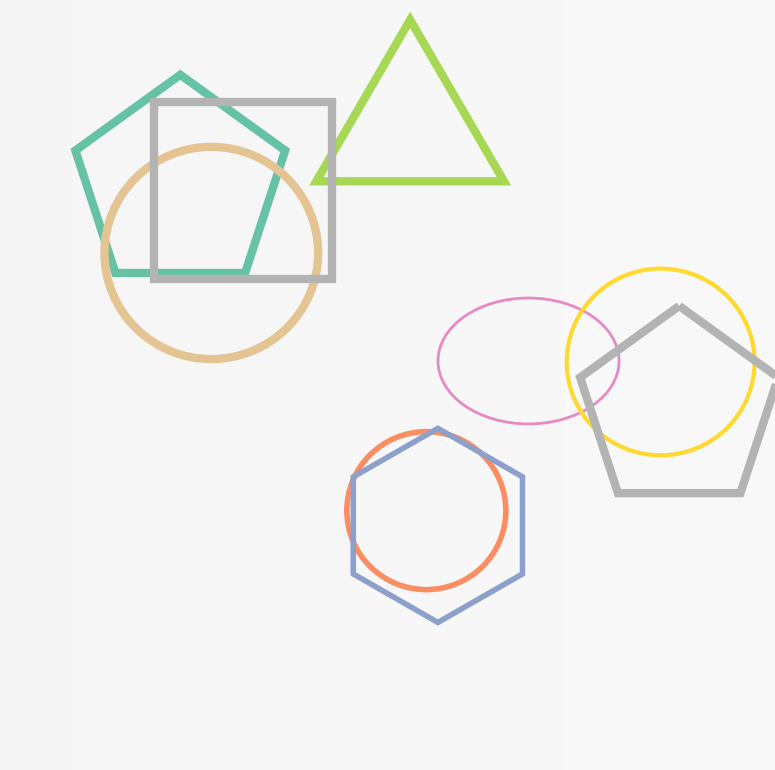[{"shape": "pentagon", "thickness": 3, "radius": 0.71, "center": [0.233, 0.761]}, {"shape": "circle", "thickness": 2, "radius": 0.51, "center": [0.55, 0.337]}, {"shape": "hexagon", "thickness": 2, "radius": 0.63, "center": [0.565, 0.318]}, {"shape": "oval", "thickness": 1, "radius": 0.58, "center": [0.682, 0.531]}, {"shape": "triangle", "thickness": 3, "radius": 0.7, "center": [0.529, 0.834]}, {"shape": "circle", "thickness": 1.5, "radius": 0.61, "center": [0.852, 0.53]}, {"shape": "circle", "thickness": 3, "radius": 0.69, "center": [0.273, 0.671]}, {"shape": "square", "thickness": 3, "radius": 0.57, "center": [0.313, 0.753]}, {"shape": "pentagon", "thickness": 3, "radius": 0.67, "center": [0.876, 0.468]}]